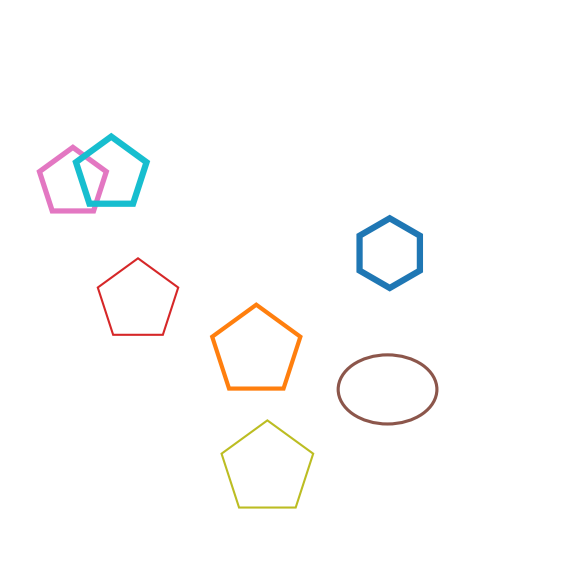[{"shape": "hexagon", "thickness": 3, "radius": 0.3, "center": [0.675, 0.561]}, {"shape": "pentagon", "thickness": 2, "radius": 0.4, "center": [0.444, 0.391]}, {"shape": "pentagon", "thickness": 1, "radius": 0.37, "center": [0.239, 0.479]}, {"shape": "oval", "thickness": 1.5, "radius": 0.43, "center": [0.671, 0.325]}, {"shape": "pentagon", "thickness": 2.5, "radius": 0.3, "center": [0.126, 0.683]}, {"shape": "pentagon", "thickness": 1, "radius": 0.42, "center": [0.463, 0.188]}, {"shape": "pentagon", "thickness": 3, "radius": 0.32, "center": [0.193, 0.698]}]